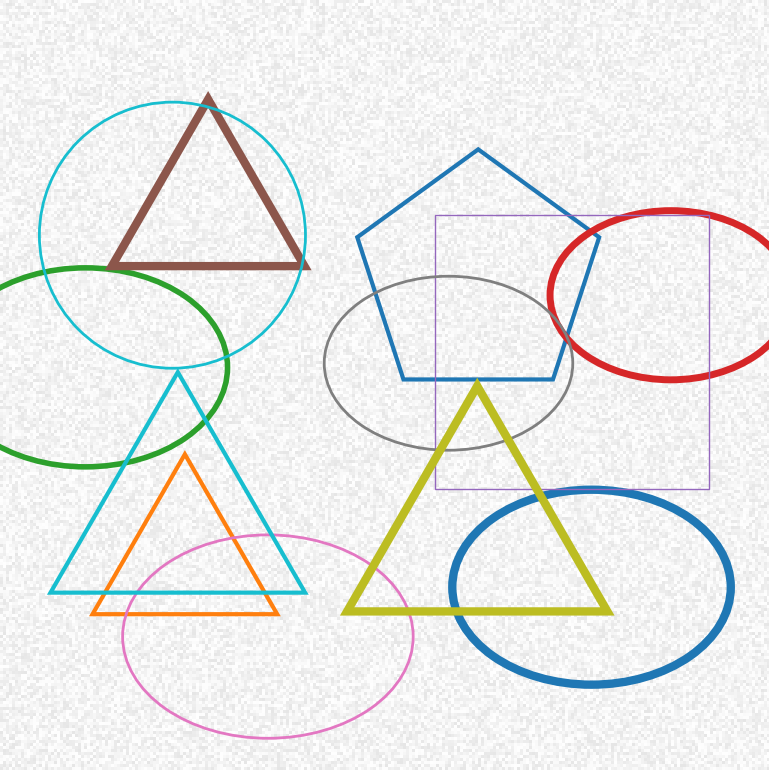[{"shape": "oval", "thickness": 3, "radius": 0.9, "center": [0.768, 0.237]}, {"shape": "pentagon", "thickness": 1.5, "radius": 0.83, "center": [0.621, 0.641]}, {"shape": "triangle", "thickness": 1.5, "radius": 0.69, "center": [0.24, 0.272]}, {"shape": "oval", "thickness": 2, "radius": 0.92, "center": [0.111, 0.523]}, {"shape": "oval", "thickness": 2.5, "radius": 0.78, "center": [0.871, 0.617]}, {"shape": "square", "thickness": 0.5, "radius": 0.89, "center": [0.743, 0.543]}, {"shape": "triangle", "thickness": 3, "radius": 0.72, "center": [0.27, 0.727]}, {"shape": "oval", "thickness": 1, "radius": 0.94, "center": [0.348, 0.173]}, {"shape": "oval", "thickness": 1, "radius": 0.81, "center": [0.582, 0.528]}, {"shape": "triangle", "thickness": 3, "radius": 0.98, "center": [0.62, 0.304]}, {"shape": "circle", "thickness": 1, "radius": 0.86, "center": [0.224, 0.695]}, {"shape": "triangle", "thickness": 1.5, "radius": 0.95, "center": [0.231, 0.326]}]